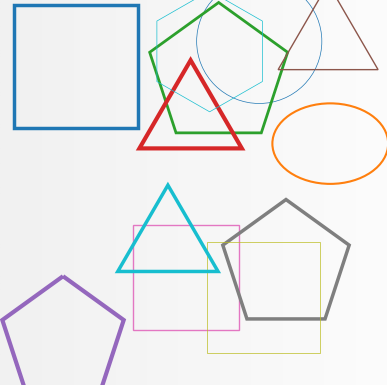[{"shape": "circle", "thickness": 0.5, "radius": 0.81, "center": [0.669, 0.893]}, {"shape": "square", "thickness": 2.5, "radius": 0.8, "center": [0.197, 0.827]}, {"shape": "oval", "thickness": 1.5, "radius": 0.75, "center": [0.852, 0.627]}, {"shape": "pentagon", "thickness": 2, "radius": 0.94, "center": [0.564, 0.806]}, {"shape": "triangle", "thickness": 3, "radius": 0.76, "center": [0.492, 0.691]}, {"shape": "pentagon", "thickness": 3, "radius": 0.82, "center": [0.163, 0.118]}, {"shape": "triangle", "thickness": 1, "radius": 0.74, "center": [0.847, 0.894]}, {"shape": "square", "thickness": 1, "radius": 0.69, "center": [0.48, 0.28]}, {"shape": "pentagon", "thickness": 2.5, "radius": 0.86, "center": [0.738, 0.31]}, {"shape": "square", "thickness": 0.5, "radius": 0.73, "center": [0.68, 0.227]}, {"shape": "hexagon", "thickness": 0.5, "radius": 0.79, "center": [0.541, 0.867]}, {"shape": "triangle", "thickness": 2.5, "radius": 0.75, "center": [0.433, 0.37]}]